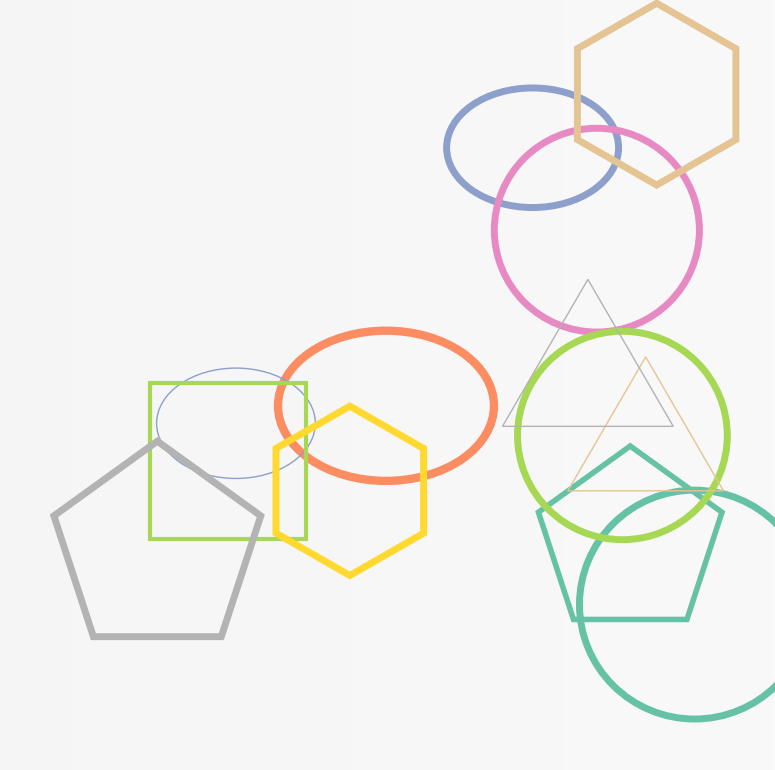[{"shape": "pentagon", "thickness": 2, "radius": 0.62, "center": [0.813, 0.296]}, {"shape": "circle", "thickness": 2.5, "radius": 0.74, "center": [0.896, 0.215]}, {"shape": "oval", "thickness": 3, "radius": 0.7, "center": [0.498, 0.473]}, {"shape": "oval", "thickness": 2.5, "radius": 0.55, "center": [0.687, 0.808]}, {"shape": "oval", "thickness": 0.5, "radius": 0.51, "center": [0.304, 0.45]}, {"shape": "circle", "thickness": 2.5, "radius": 0.66, "center": [0.77, 0.701]}, {"shape": "circle", "thickness": 2.5, "radius": 0.68, "center": [0.803, 0.434]}, {"shape": "square", "thickness": 1.5, "radius": 0.5, "center": [0.294, 0.401]}, {"shape": "hexagon", "thickness": 2.5, "radius": 0.55, "center": [0.451, 0.363]}, {"shape": "hexagon", "thickness": 2.5, "radius": 0.59, "center": [0.847, 0.878]}, {"shape": "triangle", "thickness": 0.5, "radius": 0.58, "center": [0.833, 0.421]}, {"shape": "pentagon", "thickness": 2.5, "radius": 0.7, "center": [0.203, 0.287]}, {"shape": "triangle", "thickness": 0.5, "radius": 0.64, "center": [0.759, 0.51]}]